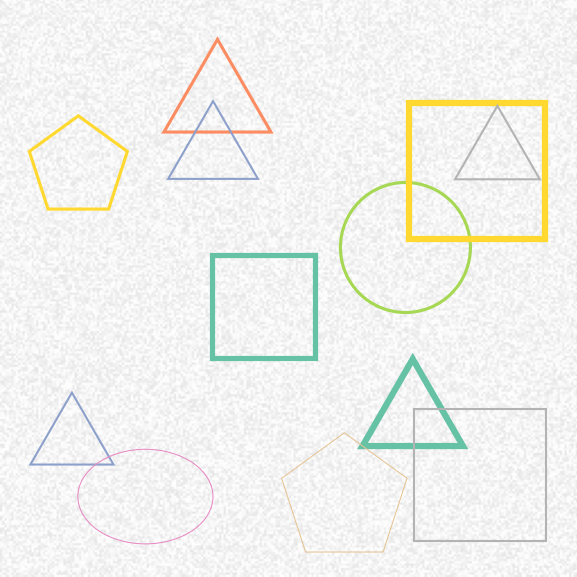[{"shape": "triangle", "thickness": 3, "radius": 0.5, "center": [0.715, 0.277]}, {"shape": "square", "thickness": 2.5, "radius": 0.45, "center": [0.456, 0.468]}, {"shape": "triangle", "thickness": 1.5, "radius": 0.53, "center": [0.377, 0.824]}, {"shape": "triangle", "thickness": 1, "radius": 0.45, "center": [0.369, 0.734]}, {"shape": "triangle", "thickness": 1, "radius": 0.42, "center": [0.125, 0.236]}, {"shape": "oval", "thickness": 0.5, "radius": 0.58, "center": [0.252, 0.139]}, {"shape": "circle", "thickness": 1.5, "radius": 0.56, "center": [0.702, 0.571]}, {"shape": "square", "thickness": 3, "radius": 0.59, "center": [0.826, 0.703]}, {"shape": "pentagon", "thickness": 1.5, "radius": 0.45, "center": [0.136, 0.709]}, {"shape": "pentagon", "thickness": 0.5, "radius": 0.57, "center": [0.596, 0.136]}, {"shape": "triangle", "thickness": 1, "radius": 0.42, "center": [0.861, 0.731]}, {"shape": "square", "thickness": 1, "radius": 0.57, "center": [0.831, 0.177]}]